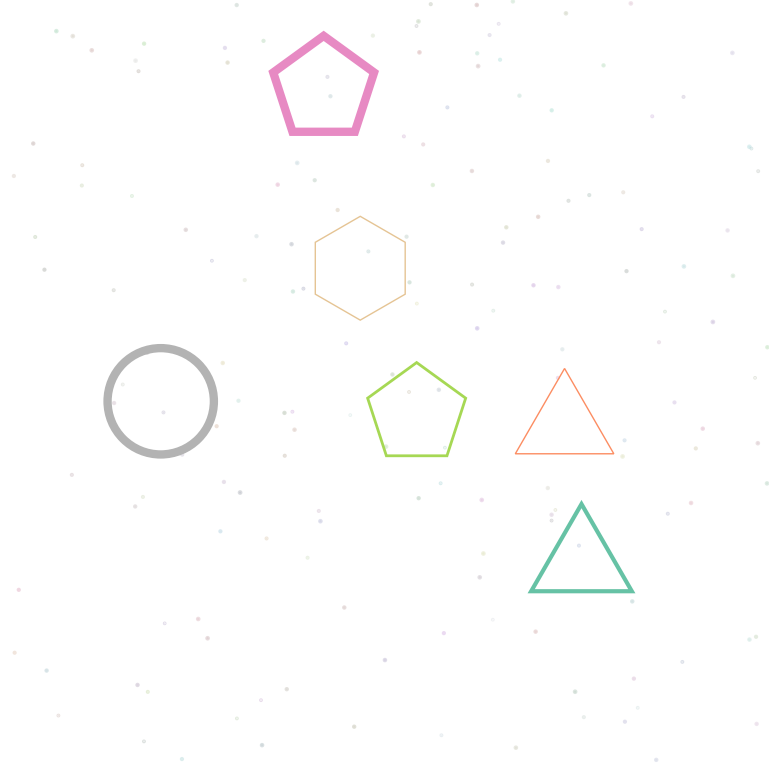[{"shape": "triangle", "thickness": 1.5, "radius": 0.38, "center": [0.755, 0.27]}, {"shape": "triangle", "thickness": 0.5, "radius": 0.37, "center": [0.733, 0.448]}, {"shape": "pentagon", "thickness": 3, "radius": 0.34, "center": [0.42, 0.885]}, {"shape": "pentagon", "thickness": 1, "radius": 0.33, "center": [0.541, 0.462]}, {"shape": "hexagon", "thickness": 0.5, "radius": 0.34, "center": [0.468, 0.652]}, {"shape": "circle", "thickness": 3, "radius": 0.35, "center": [0.209, 0.479]}]